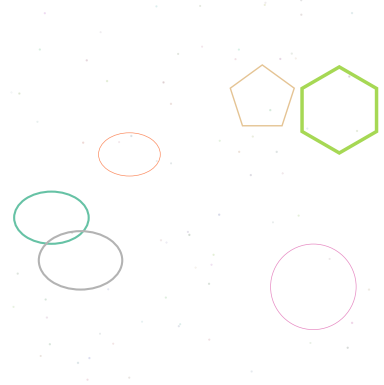[{"shape": "oval", "thickness": 1.5, "radius": 0.48, "center": [0.134, 0.435]}, {"shape": "oval", "thickness": 0.5, "radius": 0.4, "center": [0.336, 0.599]}, {"shape": "circle", "thickness": 0.5, "radius": 0.56, "center": [0.814, 0.255]}, {"shape": "hexagon", "thickness": 2.5, "radius": 0.56, "center": [0.881, 0.714]}, {"shape": "pentagon", "thickness": 1, "radius": 0.44, "center": [0.681, 0.744]}, {"shape": "oval", "thickness": 1.5, "radius": 0.54, "center": [0.209, 0.324]}]